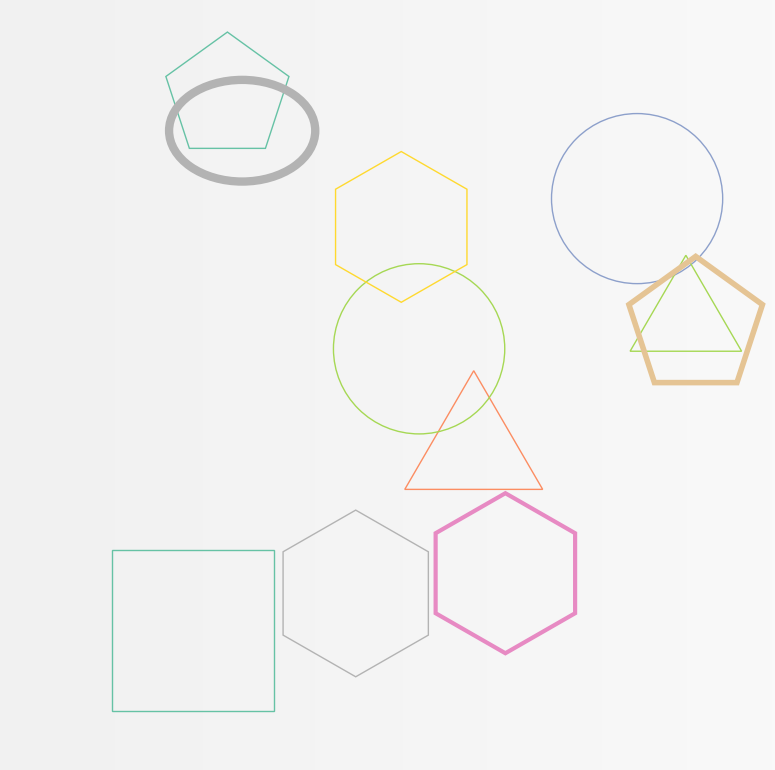[{"shape": "square", "thickness": 0.5, "radius": 0.52, "center": [0.249, 0.181]}, {"shape": "pentagon", "thickness": 0.5, "radius": 0.42, "center": [0.293, 0.875]}, {"shape": "triangle", "thickness": 0.5, "radius": 0.51, "center": [0.611, 0.416]}, {"shape": "circle", "thickness": 0.5, "radius": 0.55, "center": [0.822, 0.742]}, {"shape": "hexagon", "thickness": 1.5, "radius": 0.52, "center": [0.652, 0.256]}, {"shape": "triangle", "thickness": 0.5, "radius": 0.42, "center": [0.885, 0.585]}, {"shape": "circle", "thickness": 0.5, "radius": 0.55, "center": [0.541, 0.547]}, {"shape": "hexagon", "thickness": 0.5, "radius": 0.49, "center": [0.518, 0.705]}, {"shape": "pentagon", "thickness": 2, "radius": 0.45, "center": [0.898, 0.576]}, {"shape": "hexagon", "thickness": 0.5, "radius": 0.54, "center": [0.459, 0.229]}, {"shape": "oval", "thickness": 3, "radius": 0.47, "center": [0.312, 0.83]}]